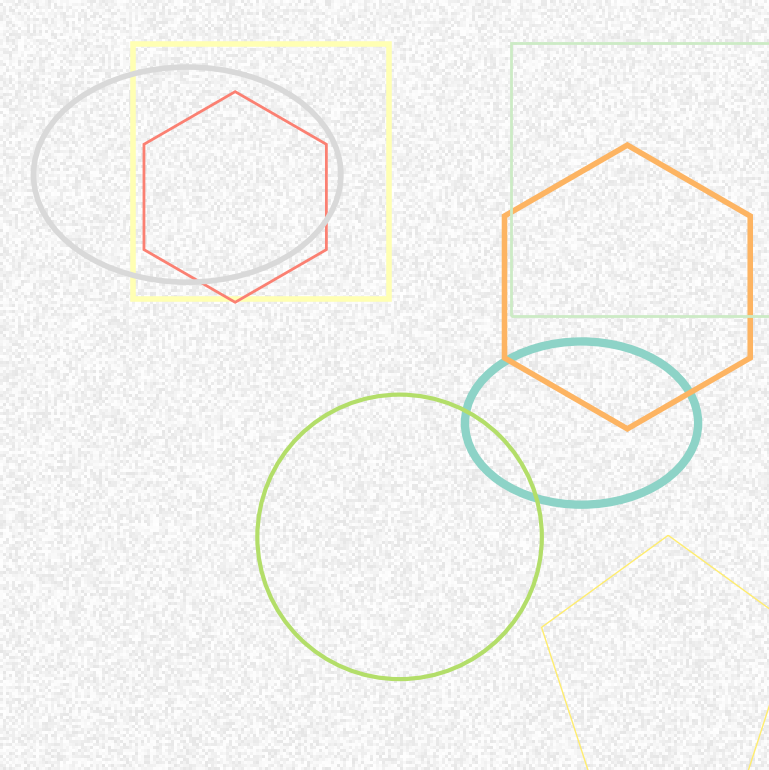[{"shape": "oval", "thickness": 3, "radius": 0.76, "center": [0.755, 0.451]}, {"shape": "square", "thickness": 2, "radius": 0.83, "center": [0.339, 0.777]}, {"shape": "hexagon", "thickness": 1, "radius": 0.68, "center": [0.305, 0.744]}, {"shape": "hexagon", "thickness": 2, "radius": 0.92, "center": [0.815, 0.627]}, {"shape": "circle", "thickness": 1.5, "radius": 0.92, "center": [0.519, 0.303]}, {"shape": "oval", "thickness": 2, "radius": 1.0, "center": [0.243, 0.773]}, {"shape": "square", "thickness": 1, "radius": 0.89, "center": [0.841, 0.767]}, {"shape": "pentagon", "thickness": 0.5, "radius": 0.86, "center": [0.868, 0.132]}]